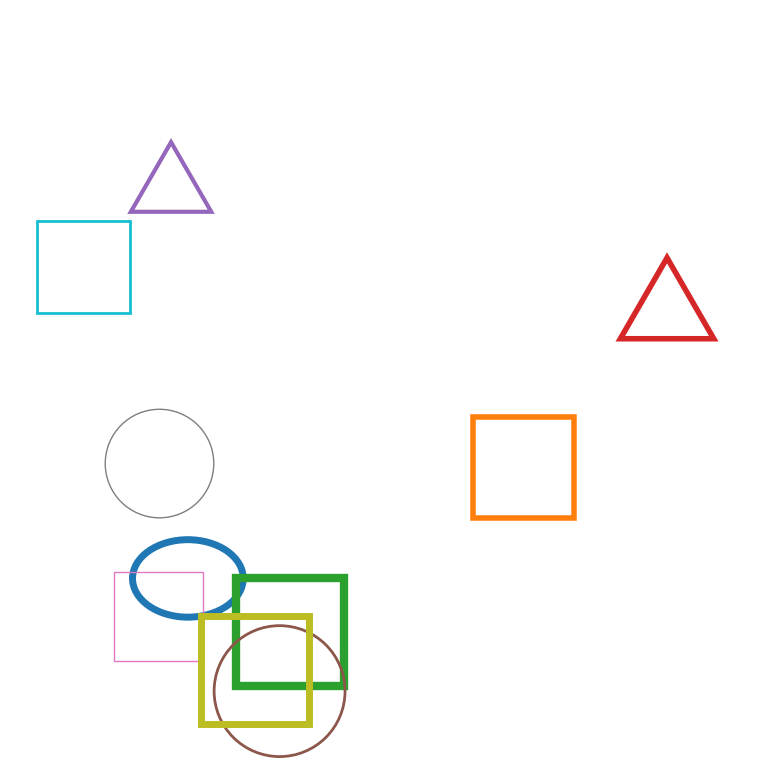[{"shape": "oval", "thickness": 2.5, "radius": 0.36, "center": [0.244, 0.249]}, {"shape": "square", "thickness": 2, "radius": 0.33, "center": [0.679, 0.392]}, {"shape": "square", "thickness": 3, "radius": 0.35, "center": [0.377, 0.179]}, {"shape": "triangle", "thickness": 2, "radius": 0.35, "center": [0.866, 0.595]}, {"shape": "triangle", "thickness": 1.5, "radius": 0.3, "center": [0.222, 0.755]}, {"shape": "circle", "thickness": 1, "radius": 0.43, "center": [0.363, 0.102]}, {"shape": "square", "thickness": 0.5, "radius": 0.29, "center": [0.206, 0.2]}, {"shape": "circle", "thickness": 0.5, "radius": 0.35, "center": [0.207, 0.398]}, {"shape": "square", "thickness": 2.5, "radius": 0.35, "center": [0.331, 0.13]}, {"shape": "square", "thickness": 1, "radius": 0.3, "center": [0.108, 0.653]}]